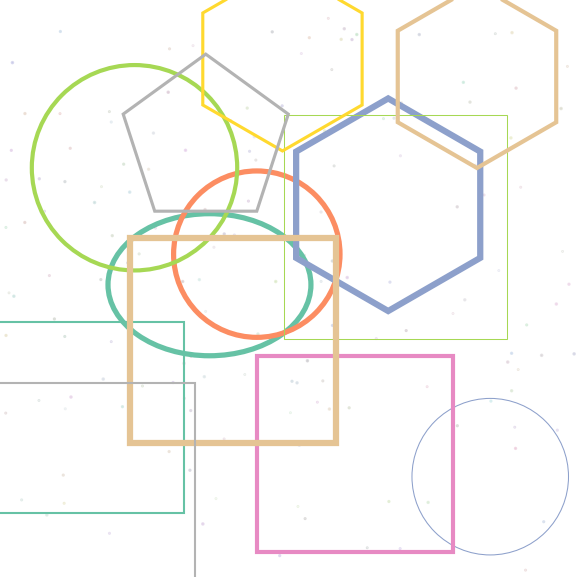[{"shape": "square", "thickness": 1, "radius": 0.82, "center": [0.154, 0.277]}, {"shape": "oval", "thickness": 2.5, "radius": 0.88, "center": [0.363, 0.506]}, {"shape": "circle", "thickness": 2.5, "radius": 0.72, "center": [0.445, 0.559]}, {"shape": "hexagon", "thickness": 3, "radius": 0.92, "center": [0.672, 0.645]}, {"shape": "circle", "thickness": 0.5, "radius": 0.68, "center": [0.849, 0.174]}, {"shape": "square", "thickness": 2, "radius": 0.85, "center": [0.615, 0.213]}, {"shape": "circle", "thickness": 2, "radius": 0.89, "center": [0.233, 0.709]}, {"shape": "square", "thickness": 0.5, "radius": 0.97, "center": [0.685, 0.606]}, {"shape": "hexagon", "thickness": 1.5, "radius": 0.8, "center": [0.489, 0.897]}, {"shape": "hexagon", "thickness": 2, "radius": 0.79, "center": [0.826, 0.867]}, {"shape": "square", "thickness": 3, "radius": 0.89, "center": [0.403, 0.409]}, {"shape": "pentagon", "thickness": 1.5, "radius": 0.75, "center": [0.356, 0.755]}, {"shape": "square", "thickness": 1, "radius": 0.87, "center": [0.163, 0.161]}]